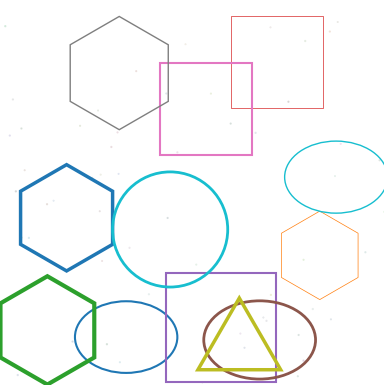[{"shape": "oval", "thickness": 1.5, "radius": 0.66, "center": [0.328, 0.124]}, {"shape": "hexagon", "thickness": 2.5, "radius": 0.69, "center": [0.173, 0.434]}, {"shape": "hexagon", "thickness": 0.5, "radius": 0.57, "center": [0.831, 0.337]}, {"shape": "hexagon", "thickness": 3, "radius": 0.7, "center": [0.123, 0.142]}, {"shape": "square", "thickness": 0.5, "radius": 0.6, "center": [0.719, 0.839]}, {"shape": "square", "thickness": 1.5, "radius": 0.71, "center": [0.574, 0.149]}, {"shape": "oval", "thickness": 2, "radius": 0.73, "center": [0.674, 0.117]}, {"shape": "square", "thickness": 1.5, "radius": 0.6, "center": [0.535, 0.717]}, {"shape": "hexagon", "thickness": 1, "radius": 0.74, "center": [0.31, 0.81]}, {"shape": "triangle", "thickness": 2.5, "radius": 0.62, "center": [0.622, 0.102]}, {"shape": "circle", "thickness": 2, "radius": 0.75, "center": [0.442, 0.404]}, {"shape": "oval", "thickness": 1, "radius": 0.67, "center": [0.873, 0.54]}]